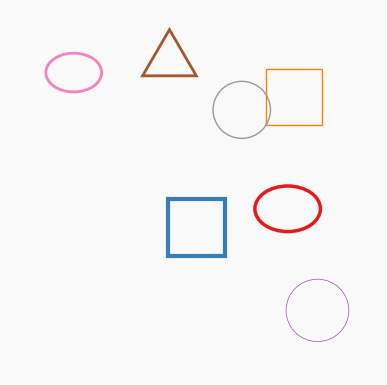[{"shape": "oval", "thickness": 2.5, "radius": 0.42, "center": [0.742, 0.458]}, {"shape": "square", "thickness": 3, "radius": 0.37, "center": [0.508, 0.409]}, {"shape": "circle", "thickness": 0.5, "radius": 0.41, "center": [0.819, 0.194]}, {"shape": "square", "thickness": 1, "radius": 0.36, "center": [0.76, 0.749]}, {"shape": "triangle", "thickness": 2, "radius": 0.4, "center": [0.437, 0.843]}, {"shape": "oval", "thickness": 2, "radius": 0.36, "center": [0.19, 0.812]}, {"shape": "circle", "thickness": 1, "radius": 0.37, "center": [0.624, 0.715]}]